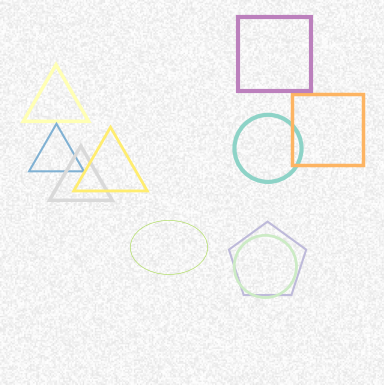[{"shape": "circle", "thickness": 3, "radius": 0.44, "center": [0.696, 0.615]}, {"shape": "triangle", "thickness": 2.5, "radius": 0.49, "center": [0.145, 0.734]}, {"shape": "pentagon", "thickness": 1.5, "radius": 0.53, "center": [0.695, 0.319]}, {"shape": "triangle", "thickness": 1.5, "radius": 0.41, "center": [0.147, 0.596]}, {"shape": "square", "thickness": 2.5, "radius": 0.46, "center": [0.851, 0.663]}, {"shape": "oval", "thickness": 0.5, "radius": 0.5, "center": [0.439, 0.357]}, {"shape": "triangle", "thickness": 2.5, "radius": 0.47, "center": [0.21, 0.527]}, {"shape": "square", "thickness": 3, "radius": 0.48, "center": [0.713, 0.86]}, {"shape": "circle", "thickness": 2, "radius": 0.4, "center": [0.689, 0.308]}, {"shape": "triangle", "thickness": 2, "radius": 0.55, "center": [0.287, 0.559]}]